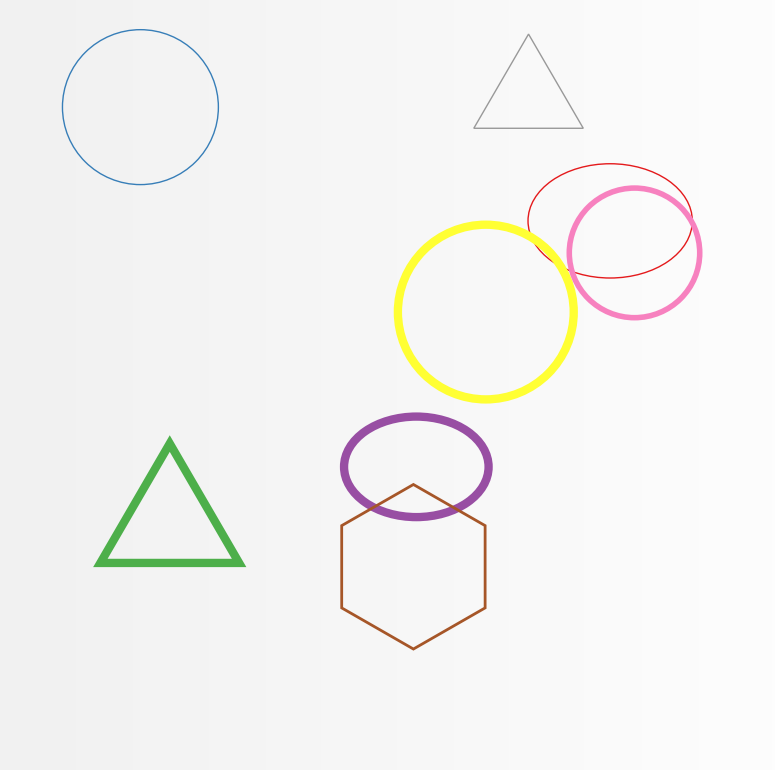[{"shape": "oval", "thickness": 0.5, "radius": 0.53, "center": [0.787, 0.713]}, {"shape": "circle", "thickness": 0.5, "radius": 0.5, "center": [0.181, 0.861]}, {"shape": "triangle", "thickness": 3, "radius": 0.52, "center": [0.219, 0.321]}, {"shape": "oval", "thickness": 3, "radius": 0.47, "center": [0.537, 0.394]}, {"shape": "circle", "thickness": 3, "radius": 0.57, "center": [0.627, 0.595]}, {"shape": "hexagon", "thickness": 1, "radius": 0.53, "center": [0.533, 0.264]}, {"shape": "circle", "thickness": 2, "radius": 0.42, "center": [0.819, 0.672]}, {"shape": "triangle", "thickness": 0.5, "radius": 0.41, "center": [0.682, 0.874]}]